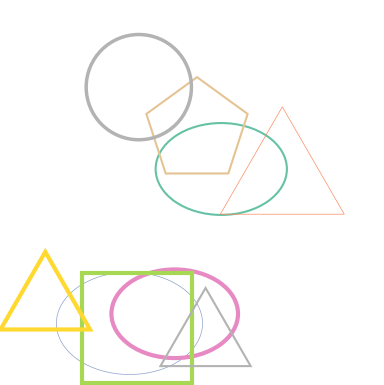[{"shape": "oval", "thickness": 1.5, "radius": 0.85, "center": [0.575, 0.561]}, {"shape": "triangle", "thickness": 0.5, "radius": 0.93, "center": [0.733, 0.537]}, {"shape": "oval", "thickness": 0.5, "radius": 0.95, "center": [0.336, 0.16]}, {"shape": "oval", "thickness": 3, "radius": 0.82, "center": [0.454, 0.185]}, {"shape": "square", "thickness": 3, "radius": 0.72, "center": [0.356, 0.148]}, {"shape": "triangle", "thickness": 3, "radius": 0.67, "center": [0.118, 0.211]}, {"shape": "pentagon", "thickness": 1.5, "radius": 0.69, "center": [0.512, 0.661]}, {"shape": "circle", "thickness": 2.5, "radius": 0.68, "center": [0.361, 0.774]}, {"shape": "triangle", "thickness": 1.5, "radius": 0.68, "center": [0.534, 0.117]}]